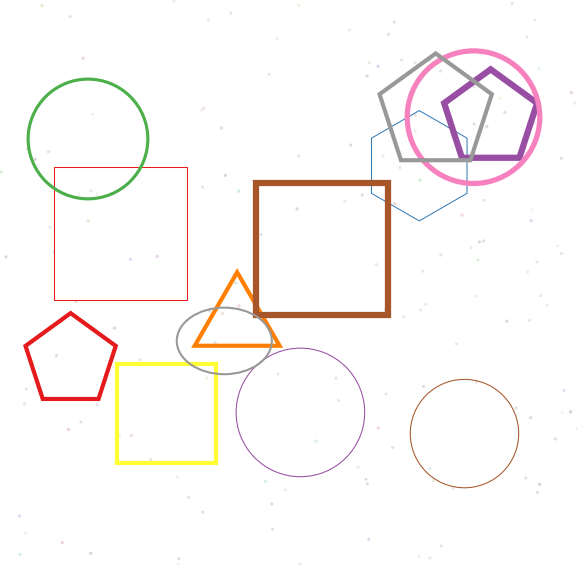[{"shape": "pentagon", "thickness": 2, "radius": 0.41, "center": [0.122, 0.375]}, {"shape": "square", "thickness": 0.5, "radius": 0.58, "center": [0.209, 0.595]}, {"shape": "hexagon", "thickness": 0.5, "radius": 0.48, "center": [0.726, 0.712]}, {"shape": "circle", "thickness": 1.5, "radius": 0.52, "center": [0.152, 0.758]}, {"shape": "pentagon", "thickness": 3, "radius": 0.42, "center": [0.85, 0.794]}, {"shape": "circle", "thickness": 0.5, "radius": 0.56, "center": [0.52, 0.285]}, {"shape": "triangle", "thickness": 2, "radius": 0.42, "center": [0.411, 0.443]}, {"shape": "square", "thickness": 2, "radius": 0.43, "center": [0.289, 0.283]}, {"shape": "square", "thickness": 3, "radius": 0.58, "center": [0.558, 0.568]}, {"shape": "circle", "thickness": 0.5, "radius": 0.47, "center": [0.804, 0.248]}, {"shape": "circle", "thickness": 2.5, "radius": 0.57, "center": [0.82, 0.796]}, {"shape": "pentagon", "thickness": 2, "radius": 0.51, "center": [0.754, 0.804]}, {"shape": "oval", "thickness": 1, "radius": 0.41, "center": [0.388, 0.409]}]